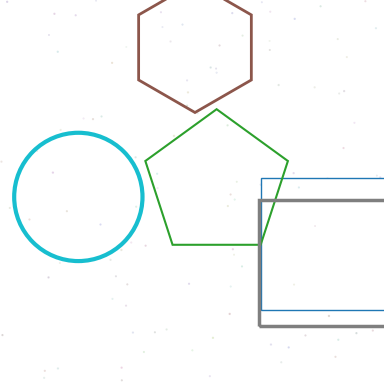[{"shape": "square", "thickness": 1, "radius": 0.86, "center": [0.85, 0.366]}, {"shape": "pentagon", "thickness": 1.5, "radius": 0.97, "center": [0.563, 0.522]}, {"shape": "hexagon", "thickness": 2, "radius": 0.85, "center": [0.506, 0.877]}, {"shape": "square", "thickness": 2.5, "radius": 0.82, "center": [0.836, 0.316]}, {"shape": "circle", "thickness": 3, "radius": 0.83, "center": [0.203, 0.489]}]